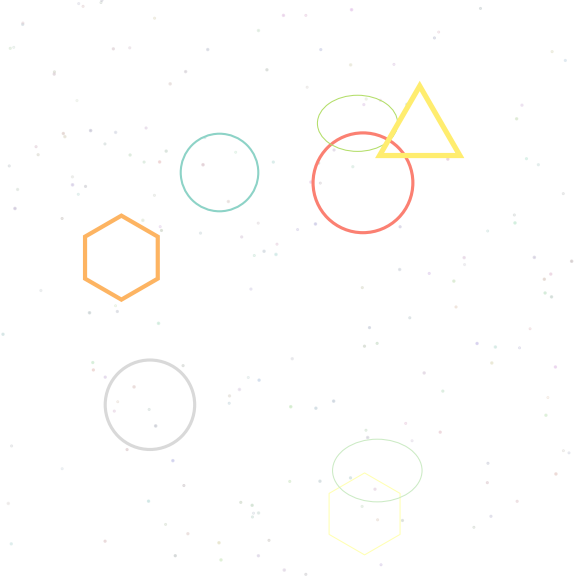[{"shape": "circle", "thickness": 1, "radius": 0.34, "center": [0.38, 0.7]}, {"shape": "hexagon", "thickness": 0.5, "radius": 0.35, "center": [0.631, 0.109]}, {"shape": "circle", "thickness": 1.5, "radius": 0.43, "center": [0.629, 0.683]}, {"shape": "hexagon", "thickness": 2, "radius": 0.36, "center": [0.21, 0.553]}, {"shape": "oval", "thickness": 0.5, "radius": 0.35, "center": [0.619, 0.786]}, {"shape": "circle", "thickness": 1.5, "radius": 0.39, "center": [0.26, 0.298]}, {"shape": "oval", "thickness": 0.5, "radius": 0.39, "center": [0.653, 0.184]}, {"shape": "triangle", "thickness": 2.5, "radius": 0.4, "center": [0.727, 0.77]}]